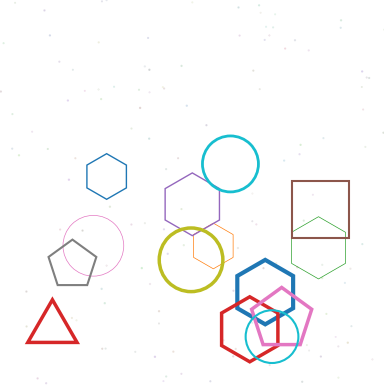[{"shape": "hexagon", "thickness": 1, "radius": 0.3, "center": [0.277, 0.542]}, {"shape": "hexagon", "thickness": 3, "radius": 0.42, "center": [0.689, 0.241]}, {"shape": "hexagon", "thickness": 0.5, "radius": 0.3, "center": [0.554, 0.361]}, {"shape": "hexagon", "thickness": 0.5, "radius": 0.4, "center": [0.827, 0.356]}, {"shape": "triangle", "thickness": 2.5, "radius": 0.37, "center": [0.136, 0.148]}, {"shape": "hexagon", "thickness": 2.5, "radius": 0.42, "center": [0.649, 0.145]}, {"shape": "hexagon", "thickness": 1, "radius": 0.41, "center": [0.499, 0.469]}, {"shape": "square", "thickness": 1.5, "radius": 0.37, "center": [0.832, 0.455]}, {"shape": "circle", "thickness": 0.5, "radius": 0.39, "center": [0.243, 0.362]}, {"shape": "pentagon", "thickness": 2.5, "radius": 0.41, "center": [0.732, 0.171]}, {"shape": "pentagon", "thickness": 1.5, "radius": 0.33, "center": [0.188, 0.312]}, {"shape": "circle", "thickness": 2.5, "radius": 0.41, "center": [0.496, 0.325]}, {"shape": "circle", "thickness": 2, "radius": 0.36, "center": [0.599, 0.574]}, {"shape": "circle", "thickness": 1.5, "radius": 0.34, "center": [0.707, 0.126]}]